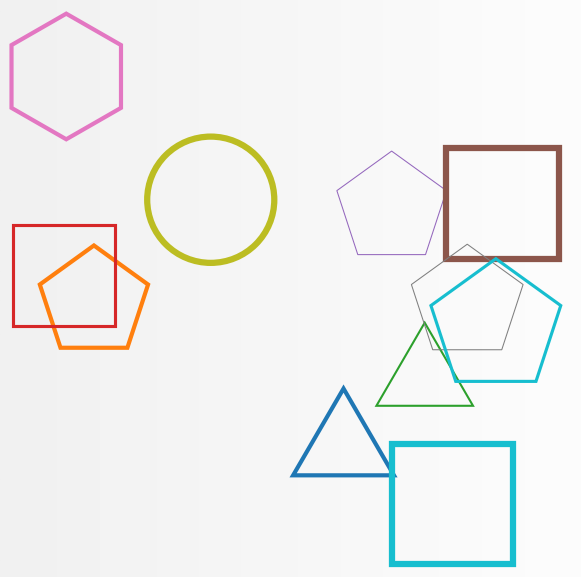[{"shape": "triangle", "thickness": 2, "radius": 0.5, "center": [0.591, 0.226]}, {"shape": "pentagon", "thickness": 2, "radius": 0.49, "center": [0.162, 0.476]}, {"shape": "triangle", "thickness": 1, "radius": 0.48, "center": [0.731, 0.344]}, {"shape": "square", "thickness": 1.5, "radius": 0.44, "center": [0.11, 0.522]}, {"shape": "pentagon", "thickness": 0.5, "radius": 0.5, "center": [0.674, 0.638]}, {"shape": "square", "thickness": 3, "radius": 0.48, "center": [0.864, 0.647]}, {"shape": "hexagon", "thickness": 2, "radius": 0.54, "center": [0.114, 0.867]}, {"shape": "pentagon", "thickness": 0.5, "radius": 0.51, "center": [0.804, 0.475]}, {"shape": "circle", "thickness": 3, "radius": 0.55, "center": [0.363, 0.653]}, {"shape": "pentagon", "thickness": 1.5, "radius": 0.59, "center": [0.853, 0.434]}, {"shape": "square", "thickness": 3, "radius": 0.52, "center": [0.779, 0.126]}]